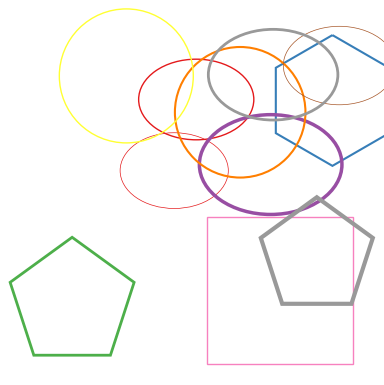[{"shape": "oval", "thickness": 0.5, "radius": 0.7, "center": [0.453, 0.557]}, {"shape": "oval", "thickness": 1, "radius": 0.75, "center": [0.51, 0.742]}, {"shape": "hexagon", "thickness": 1.5, "radius": 0.85, "center": [0.863, 0.739]}, {"shape": "pentagon", "thickness": 2, "radius": 0.85, "center": [0.187, 0.214]}, {"shape": "oval", "thickness": 2.5, "radius": 0.93, "center": [0.703, 0.573]}, {"shape": "circle", "thickness": 1.5, "radius": 0.85, "center": [0.624, 0.708]}, {"shape": "circle", "thickness": 1, "radius": 0.87, "center": [0.328, 0.803]}, {"shape": "oval", "thickness": 0.5, "radius": 0.73, "center": [0.881, 0.83]}, {"shape": "square", "thickness": 1, "radius": 0.95, "center": [0.727, 0.245]}, {"shape": "oval", "thickness": 2, "radius": 0.84, "center": [0.709, 0.806]}, {"shape": "pentagon", "thickness": 3, "radius": 0.76, "center": [0.823, 0.335]}]